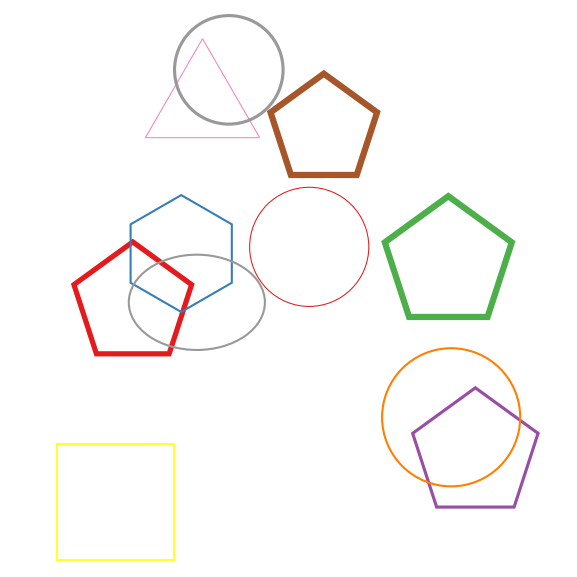[{"shape": "pentagon", "thickness": 2.5, "radius": 0.54, "center": [0.23, 0.473]}, {"shape": "circle", "thickness": 0.5, "radius": 0.52, "center": [0.535, 0.572]}, {"shape": "hexagon", "thickness": 1, "radius": 0.51, "center": [0.314, 0.56]}, {"shape": "pentagon", "thickness": 3, "radius": 0.58, "center": [0.776, 0.544]}, {"shape": "pentagon", "thickness": 1.5, "radius": 0.57, "center": [0.823, 0.213]}, {"shape": "circle", "thickness": 1, "radius": 0.6, "center": [0.781, 0.277]}, {"shape": "square", "thickness": 1, "radius": 0.5, "center": [0.2, 0.13]}, {"shape": "pentagon", "thickness": 3, "radius": 0.48, "center": [0.561, 0.775]}, {"shape": "triangle", "thickness": 0.5, "radius": 0.57, "center": [0.351, 0.818]}, {"shape": "oval", "thickness": 1, "radius": 0.59, "center": [0.341, 0.476]}, {"shape": "circle", "thickness": 1.5, "radius": 0.47, "center": [0.396, 0.878]}]